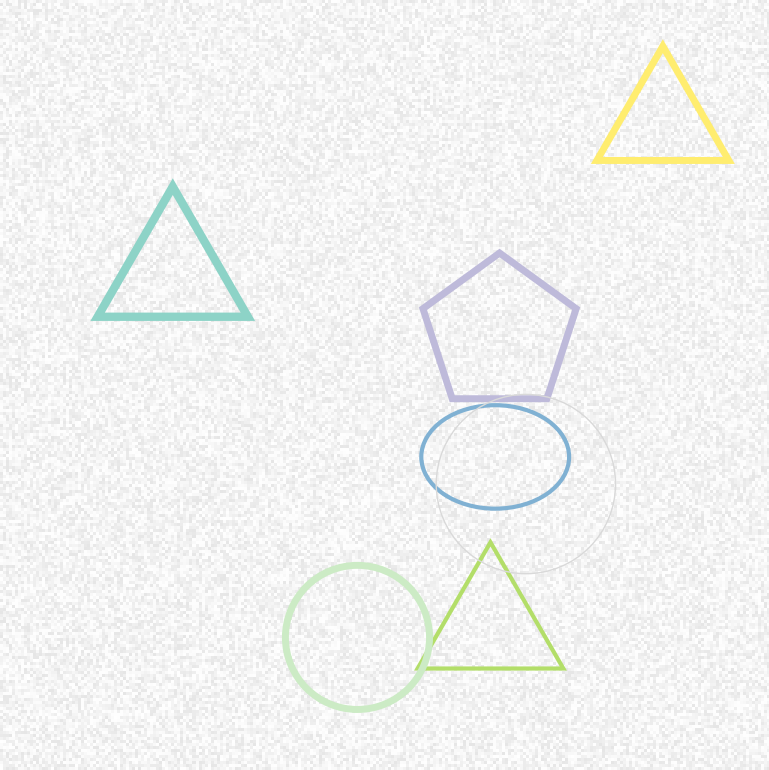[{"shape": "triangle", "thickness": 3, "radius": 0.56, "center": [0.224, 0.645]}, {"shape": "pentagon", "thickness": 2.5, "radius": 0.52, "center": [0.649, 0.567]}, {"shape": "oval", "thickness": 1.5, "radius": 0.48, "center": [0.643, 0.407]}, {"shape": "triangle", "thickness": 1.5, "radius": 0.55, "center": [0.637, 0.186]}, {"shape": "circle", "thickness": 0.5, "radius": 0.58, "center": [0.683, 0.371]}, {"shape": "circle", "thickness": 2.5, "radius": 0.47, "center": [0.464, 0.172]}, {"shape": "triangle", "thickness": 2.5, "radius": 0.49, "center": [0.861, 0.841]}]